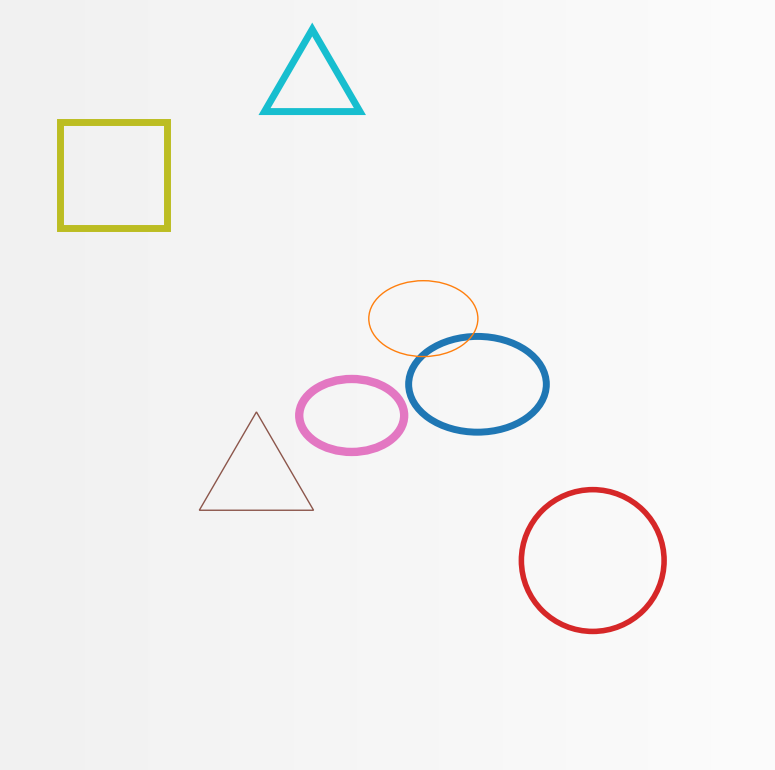[{"shape": "oval", "thickness": 2.5, "radius": 0.44, "center": [0.616, 0.501]}, {"shape": "oval", "thickness": 0.5, "radius": 0.35, "center": [0.546, 0.586]}, {"shape": "circle", "thickness": 2, "radius": 0.46, "center": [0.765, 0.272]}, {"shape": "triangle", "thickness": 0.5, "radius": 0.43, "center": [0.331, 0.38]}, {"shape": "oval", "thickness": 3, "radius": 0.34, "center": [0.454, 0.46]}, {"shape": "square", "thickness": 2.5, "radius": 0.34, "center": [0.146, 0.773]}, {"shape": "triangle", "thickness": 2.5, "radius": 0.36, "center": [0.403, 0.891]}]